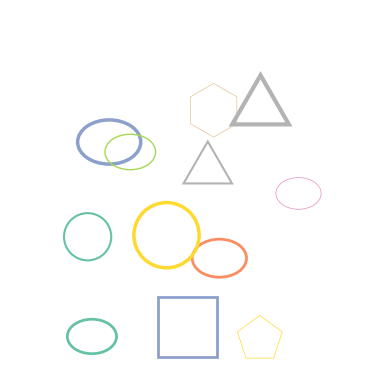[{"shape": "oval", "thickness": 2, "radius": 0.32, "center": [0.239, 0.126]}, {"shape": "circle", "thickness": 1.5, "radius": 0.31, "center": [0.228, 0.385]}, {"shape": "oval", "thickness": 2, "radius": 0.35, "center": [0.57, 0.329]}, {"shape": "square", "thickness": 2, "radius": 0.39, "center": [0.487, 0.15]}, {"shape": "oval", "thickness": 2.5, "radius": 0.41, "center": [0.284, 0.631]}, {"shape": "oval", "thickness": 0.5, "radius": 0.29, "center": [0.775, 0.498]}, {"shape": "oval", "thickness": 1, "radius": 0.33, "center": [0.338, 0.605]}, {"shape": "circle", "thickness": 2.5, "radius": 0.42, "center": [0.433, 0.389]}, {"shape": "pentagon", "thickness": 0.5, "radius": 0.31, "center": [0.675, 0.119]}, {"shape": "hexagon", "thickness": 0.5, "radius": 0.35, "center": [0.555, 0.714]}, {"shape": "triangle", "thickness": 3, "radius": 0.43, "center": [0.677, 0.719]}, {"shape": "triangle", "thickness": 1.5, "radius": 0.36, "center": [0.54, 0.56]}]